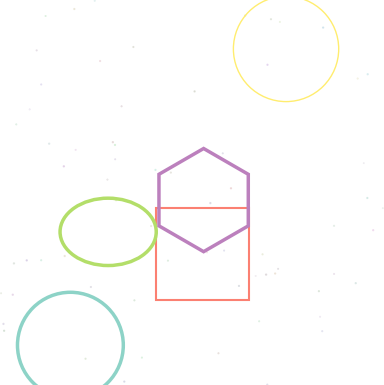[{"shape": "circle", "thickness": 2.5, "radius": 0.69, "center": [0.183, 0.103]}, {"shape": "square", "thickness": 1.5, "radius": 0.6, "center": [0.526, 0.34]}, {"shape": "oval", "thickness": 2.5, "radius": 0.62, "center": [0.281, 0.398]}, {"shape": "hexagon", "thickness": 2.5, "radius": 0.67, "center": [0.529, 0.48]}, {"shape": "circle", "thickness": 1, "radius": 0.68, "center": [0.743, 0.873]}]